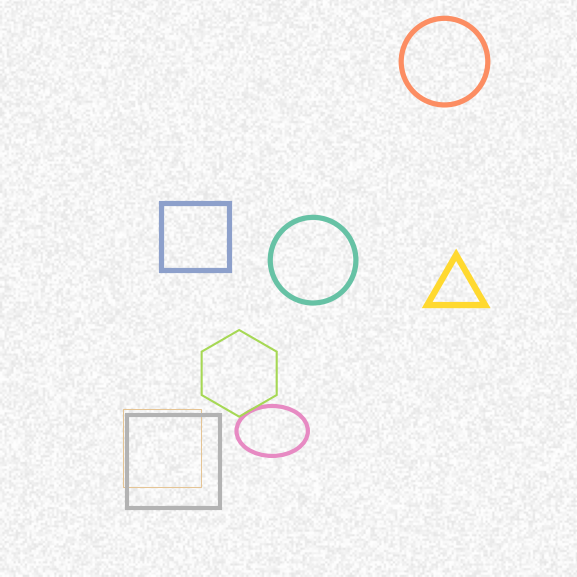[{"shape": "circle", "thickness": 2.5, "radius": 0.37, "center": [0.542, 0.549]}, {"shape": "circle", "thickness": 2.5, "radius": 0.37, "center": [0.77, 0.892]}, {"shape": "square", "thickness": 2.5, "radius": 0.29, "center": [0.338, 0.59]}, {"shape": "oval", "thickness": 2, "radius": 0.31, "center": [0.471, 0.253]}, {"shape": "hexagon", "thickness": 1, "radius": 0.38, "center": [0.414, 0.353]}, {"shape": "triangle", "thickness": 3, "radius": 0.29, "center": [0.79, 0.5]}, {"shape": "square", "thickness": 0.5, "radius": 0.34, "center": [0.28, 0.224]}, {"shape": "square", "thickness": 2, "radius": 0.4, "center": [0.3, 0.2]}]